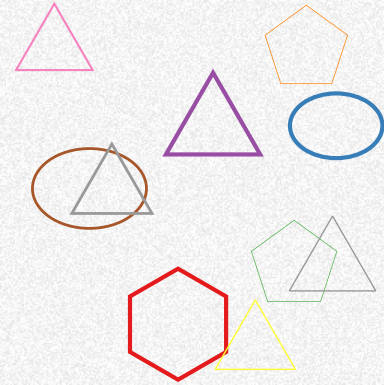[{"shape": "hexagon", "thickness": 3, "radius": 0.72, "center": [0.462, 0.158]}, {"shape": "oval", "thickness": 3, "radius": 0.6, "center": [0.873, 0.673]}, {"shape": "pentagon", "thickness": 0.5, "radius": 0.58, "center": [0.764, 0.311]}, {"shape": "triangle", "thickness": 3, "radius": 0.71, "center": [0.553, 0.67]}, {"shape": "pentagon", "thickness": 0.5, "radius": 0.56, "center": [0.796, 0.874]}, {"shape": "triangle", "thickness": 1, "radius": 0.6, "center": [0.663, 0.101]}, {"shape": "oval", "thickness": 2, "radius": 0.74, "center": [0.232, 0.51]}, {"shape": "triangle", "thickness": 1.5, "radius": 0.57, "center": [0.141, 0.875]}, {"shape": "triangle", "thickness": 2, "radius": 0.6, "center": [0.291, 0.506]}, {"shape": "triangle", "thickness": 1, "radius": 0.65, "center": [0.864, 0.309]}]